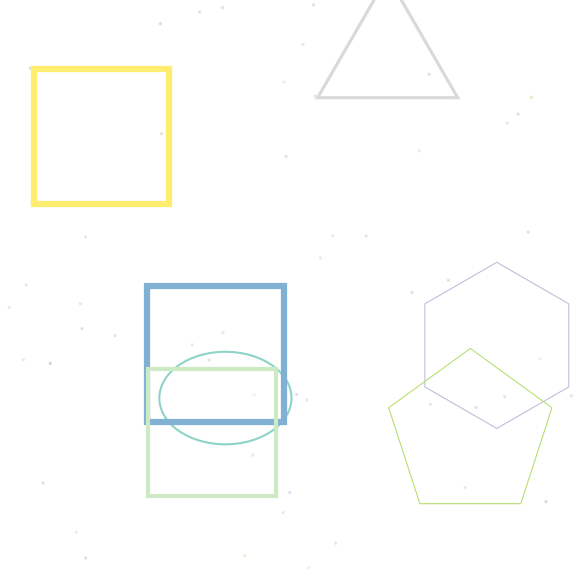[{"shape": "oval", "thickness": 1, "radius": 0.57, "center": [0.39, 0.31]}, {"shape": "hexagon", "thickness": 0.5, "radius": 0.72, "center": [0.86, 0.401]}, {"shape": "square", "thickness": 3, "radius": 0.59, "center": [0.373, 0.386]}, {"shape": "pentagon", "thickness": 0.5, "radius": 0.74, "center": [0.814, 0.247]}, {"shape": "triangle", "thickness": 1.5, "radius": 0.7, "center": [0.671, 0.9]}, {"shape": "square", "thickness": 2, "radius": 0.55, "center": [0.368, 0.25]}, {"shape": "square", "thickness": 3, "radius": 0.59, "center": [0.176, 0.762]}]